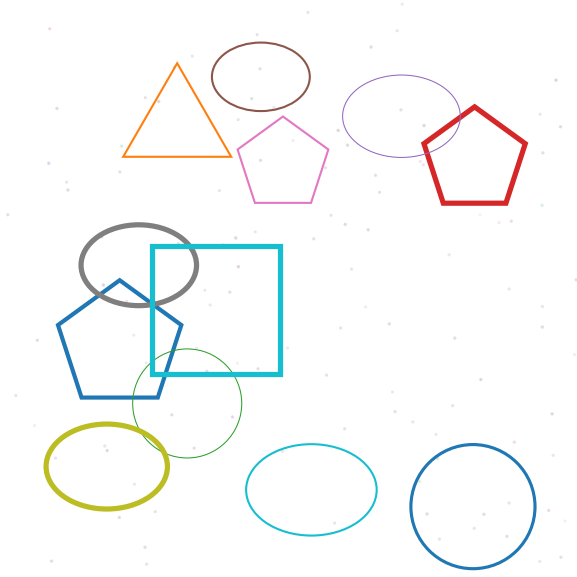[{"shape": "pentagon", "thickness": 2, "radius": 0.56, "center": [0.207, 0.402]}, {"shape": "circle", "thickness": 1.5, "radius": 0.54, "center": [0.819, 0.122]}, {"shape": "triangle", "thickness": 1, "radius": 0.54, "center": [0.307, 0.782]}, {"shape": "circle", "thickness": 0.5, "radius": 0.47, "center": [0.324, 0.301]}, {"shape": "pentagon", "thickness": 2.5, "radius": 0.46, "center": [0.822, 0.722]}, {"shape": "oval", "thickness": 0.5, "radius": 0.51, "center": [0.695, 0.798]}, {"shape": "oval", "thickness": 1, "radius": 0.42, "center": [0.452, 0.866]}, {"shape": "pentagon", "thickness": 1, "radius": 0.41, "center": [0.49, 0.715]}, {"shape": "oval", "thickness": 2.5, "radius": 0.5, "center": [0.24, 0.54]}, {"shape": "oval", "thickness": 2.5, "radius": 0.53, "center": [0.185, 0.191]}, {"shape": "square", "thickness": 2.5, "radius": 0.55, "center": [0.374, 0.462]}, {"shape": "oval", "thickness": 1, "radius": 0.57, "center": [0.539, 0.151]}]